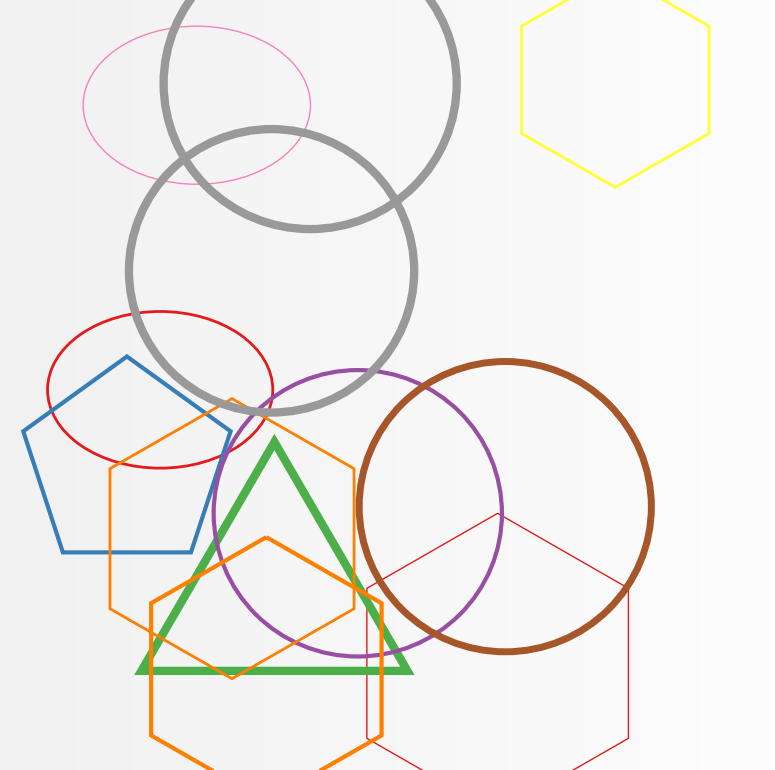[{"shape": "oval", "thickness": 1, "radius": 0.73, "center": [0.207, 0.494]}, {"shape": "hexagon", "thickness": 0.5, "radius": 0.97, "center": [0.642, 0.139]}, {"shape": "pentagon", "thickness": 1.5, "radius": 0.7, "center": [0.164, 0.396]}, {"shape": "triangle", "thickness": 3, "radius": 0.99, "center": [0.354, 0.228]}, {"shape": "circle", "thickness": 1.5, "radius": 0.93, "center": [0.462, 0.333]}, {"shape": "hexagon", "thickness": 1.5, "radius": 0.86, "center": [0.344, 0.131]}, {"shape": "hexagon", "thickness": 1, "radius": 0.91, "center": [0.299, 0.3]}, {"shape": "hexagon", "thickness": 1, "radius": 0.7, "center": [0.794, 0.896]}, {"shape": "circle", "thickness": 2.5, "radius": 0.94, "center": [0.652, 0.342]}, {"shape": "oval", "thickness": 0.5, "radius": 0.73, "center": [0.254, 0.863]}, {"shape": "circle", "thickness": 3, "radius": 0.92, "center": [0.35, 0.648]}, {"shape": "circle", "thickness": 3, "radius": 0.95, "center": [0.4, 0.892]}]